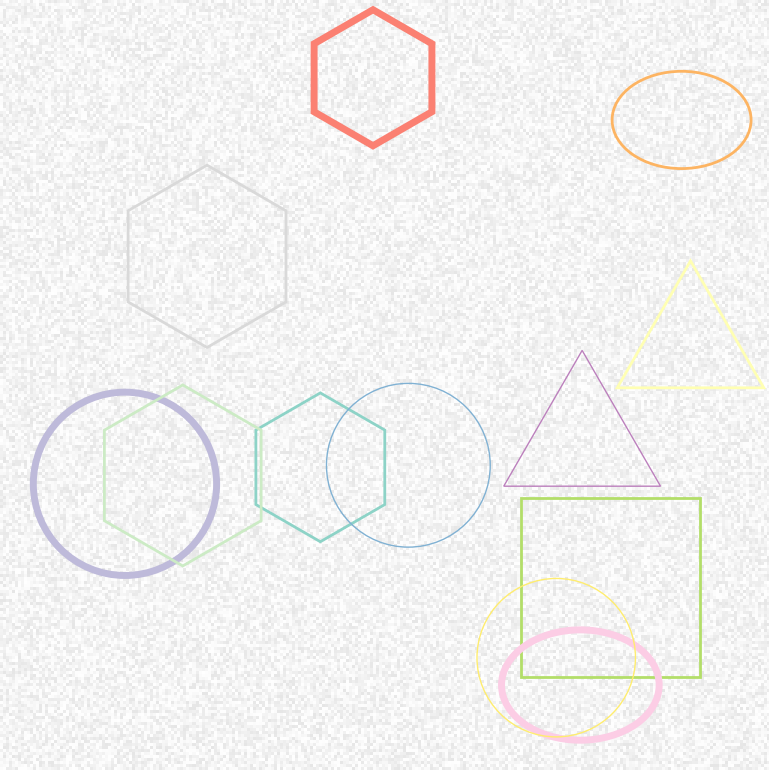[{"shape": "hexagon", "thickness": 1, "radius": 0.48, "center": [0.416, 0.393]}, {"shape": "triangle", "thickness": 1, "radius": 0.55, "center": [0.897, 0.551]}, {"shape": "circle", "thickness": 2.5, "radius": 0.6, "center": [0.162, 0.372]}, {"shape": "hexagon", "thickness": 2.5, "radius": 0.44, "center": [0.484, 0.899]}, {"shape": "circle", "thickness": 0.5, "radius": 0.53, "center": [0.53, 0.396]}, {"shape": "oval", "thickness": 1, "radius": 0.45, "center": [0.885, 0.844]}, {"shape": "square", "thickness": 1, "radius": 0.58, "center": [0.793, 0.237]}, {"shape": "oval", "thickness": 2.5, "radius": 0.51, "center": [0.754, 0.11]}, {"shape": "hexagon", "thickness": 1, "radius": 0.59, "center": [0.269, 0.667]}, {"shape": "triangle", "thickness": 0.5, "radius": 0.59, "center": [0.756, 0.427]}, {"shape": "hexagon", "thickness": 1, "radius": 0.59, "center": [0.237, 0.383]}, {"shape": "circle", "thickness": 0.5, "radius": 0.51, "center": [0.722, 0.146]}]